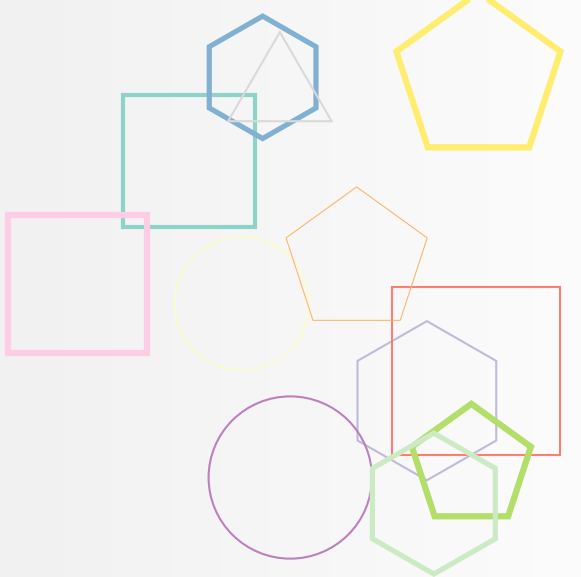[{"shape": "square", "thickness": 2, "radius": 0.57, "center": [0.325, 0.721]}, {"shape": "circle", "thickness": 0.5, "radius": 0.58, "center": [0.416, 0.473]}, {"shape": "hexagon", "thickness": 1, "radius": 0.69, "center": [0.734, 0.305]}, {"shape": "square", "thickness": 1, "radius": 0.73, "center": [0.819, 0.357]}, {"shape": "hexagon", "thickness": 2.5, "radius": 0.53, "center": [0.452, 0.865]}, {"shape": "pentagon", "thickness": 0.5, "radius": 0.64, "center": [0.614, 0.548]}, {"shape": "pentagon", "thickness": 3, "radius": 0.54, "center": [0.811, 0.192]}, {"shape": "square", "thickness": 3, "radius": 0.6, "center": [0.133, 0.507]}, {"shape": "triangle", "thickness": 1, "radius": 0.51, "center": [0.481, 0.841]}, {"shape": "circle", "thickness": 1, "radius": 0.7, "center": [0.499, 0.172]}, {"shape": "hexagon", "thickness": 2.5, "radius": 0.61, "center": [0.746, 0.127]}, {"shape": "pentagon", "thickness": 3, "radius": 0.74, "center": [0.823, 0.864]}]